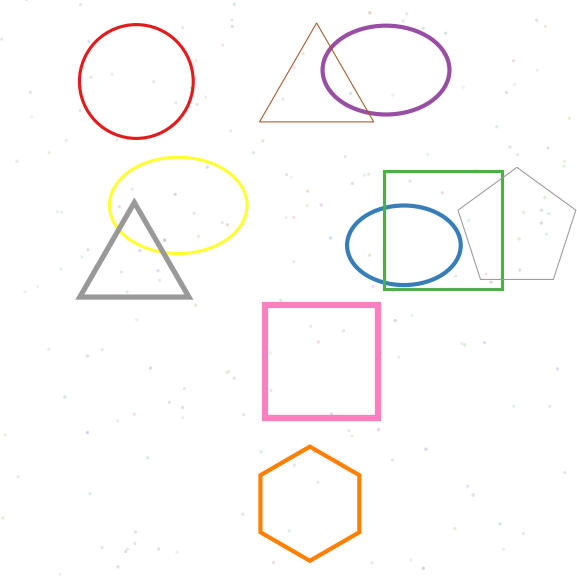[{"shape": "circle", "thickness": 1.5, "radius": 0.49, "center": [0.236, 0.858]}, {"shape": "oval", "thickness": 2, "radius": 0.49, "center": [0.699, 0.574]}, {"shape": "square", "thickness": 1.5, "radius": 0.51, "center": [0.767, 0.601]}, {"shape": "oval", "thickness": 2, "radius": 0.55, "center": [0.668, 0.878]}, {"shape": "hexagon", "thickness": 2, "radius": 0.49, "center": [0.537, 0.127]}, {"shape": "oval", "thickness": 1.5, "radius": 0.6, "center": [0.309, 0.643]}, {"shape": "triangle", "thickness": 0.5, "radius": 0.57, "center": [0.548, 0.845]}, {"shape": "square", "thickness": 3, "radius": 0.49, "center": [0.556, 0.373]}, {"shape": "triangle", "thickness": 2.5, "radius": 0.55, "center": [0.233, 0.539]}, {"shape": "pentagon", "thickness": 0.5, "radius": 0.54, "center": [0.895, 0.602]}]